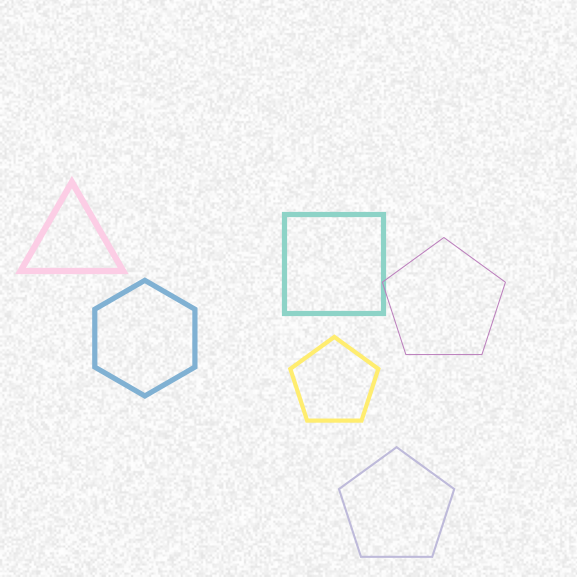[{"shape": "square", "thickness": 2.5, "radius": 0.43, "center": [0.577, 0.543]}, {"shape": "pentagon", "thickness": 1, "radius": 0.52, "center": [0.687, 0.12]}, {"shape": "hexagon", "thickness": 2.5, "radius": 0.5, "center": [0.251, 0.414]}, {"shape": "triangle", "thickness": 3, "radius": 0.51, "center": [0.124, 0.581]}, {"shape": "pentagon", "thickness": 0.5, "radius": 0.56, "center": [0.769, 0.476]}, {"shape": "pentagon", "thickness": 2, "radius": 0.4, "center": [0.579, 0.336]}]